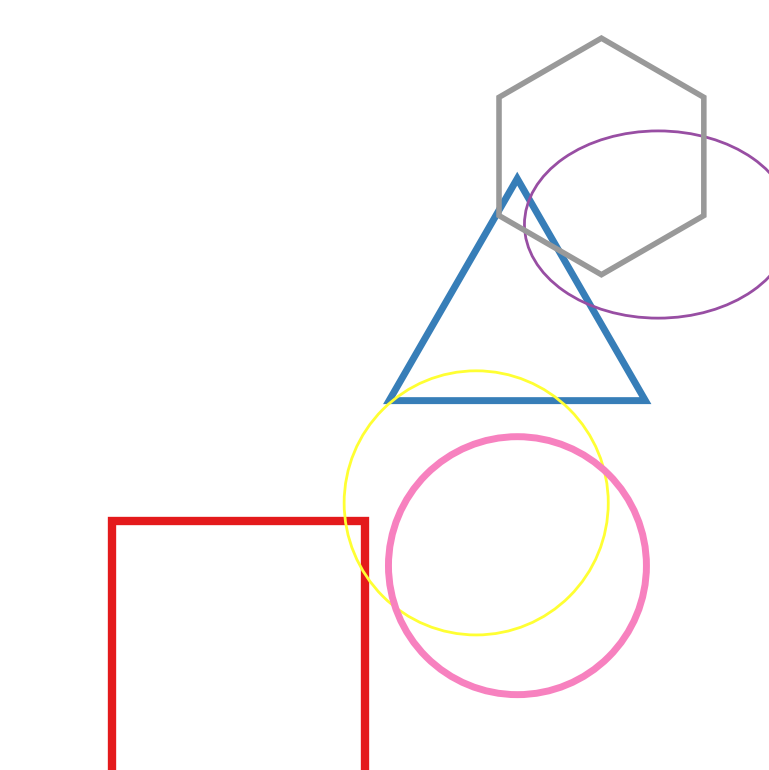[{"shape": "square", "thickness": 3, "radius": 0.82, "center": [0.309, 0.159]}, {"shape": "triangle", "thickness": 2.5, "radius": 0.96, "center": [0.672, 0.576]}, {"shape": "oval", "thickness": 1, "radius": 0.87, "center": [0.855, 0.708]}, {"shape": "circle", "thickness": 1, "radius": 0.86, "center": [0.618, 0.347]}, {"shape": "circle", "thickness": 2.5, "radius": 0.84, "center": [0.672, 0.265]}, {"shape": "hexagon", "thickness": 2, "radius": 0.77, "center": [0.781, 0.797]}]